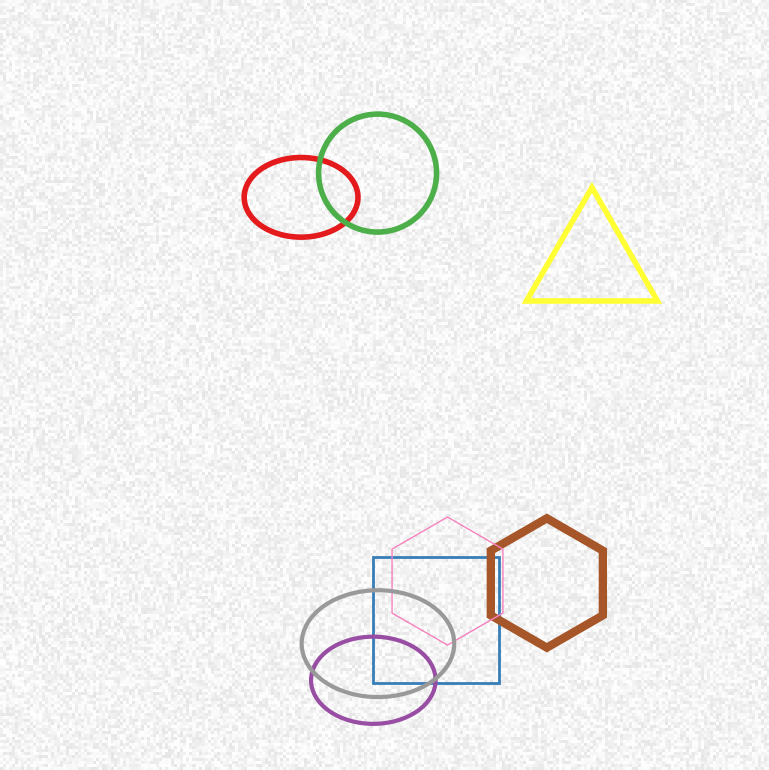[{"shape": "oval", "thickness": 2, "radius": 0.37, "center": [0.391, 0.744]}, {"shape": "square", "thickness": 1, "radius": 0.41, "center": [0.567, 0.195]}, {"shape": "circle", "thickness": 2, "radius": 0.38, "center": [0.49, 0.775]}, {"shape": "oval", "thickness": 1.5, "radius": 0.4, "center": [0.485, 0.117]}, {"shape": "triangle", "thickness": 2, "radius": 0.49, "center": [0.769, 0.658]}, {"shape": "hexagon", "thickness": 3, "radius": 0.42, "center": [0.71, 0.243]}, {"shape": "hexagon", "thickness": 0.5, "radius": 0.42, "center": [0.581, 0.245]}, {"shape": "oval", "thickness": 1.5, "radius": 0.5, "center": [0.491, 0.164]}]